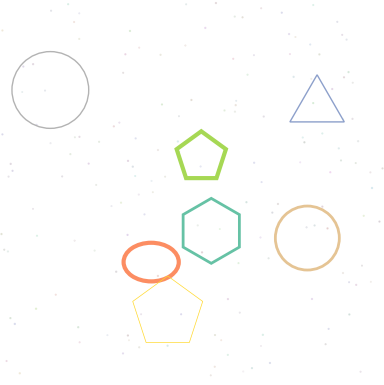[{"shape": "hexagon", "thickness": 2, "radius": 0.42, "center": [0.549, 0.4]}, {"shape": "oval", "thickness": 3, "radius": 0.36, "center": [0.393, 0.319]}, {"shape": "triangle", "thickness": 1, "radius": 0.41, "center": [0.824, 0.724]}, {"shape": "pentagon", "thickness": 3, "radius": 0.34, "center": [0.523, 0.592]}, {"shape": "pentagon", "thickness": 0.5, "radius": 0.48, "center": [0.436, 0.188]}, {"shape": "circle", "thickness": 2, "radius": 0.42, "center": [0.798, 0.382]}, {"shape": "circle", "thickness": 1, "radius": 0.5, "center": [0.131, 0.766]}]